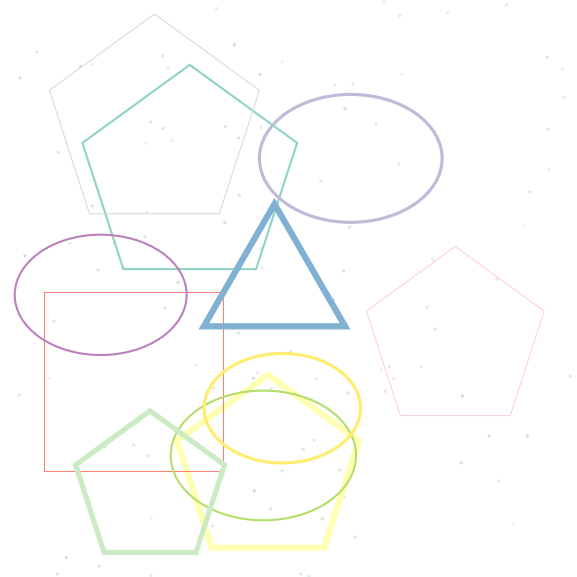[{"shape": "pentagon", "thickness": 1, "radius": 0.98, "center": [0.329, 0.691]}, {"shape": "pentagon", "thickness": 3, "radius": 0.83, "center": [0.464, 0.185]}, {"shape": "oval", "thickness": 1.5, "radius": 0.79, "center": [0.607, 0.725]}, {"shape": "square", "thickness": 0.5, "radius": 0.78, "center": [0.231, 0.339]}, {"shape": "triangle", "thickness": 3, "radius": 0.71, "center": [0.475, 0.505]}, {"shape": "oval", "thickness": 1, "radius": 0.8, "center": [0.456, 0.21]}, {"shape": "pentagon", "thickness": 0.5, "radius": 0.81, "center": [0.788, 0.41]}, {"shape": "pentagon", "thickness": 0.5, "radius": 0.96, "center": [0.267, 0.784]}, {"shape": "oval", "thickness": 1, "radius": 0.74, "center": [0.174, 0.489]}, {"shape": "pentagon", "thickness": 2.5, "radius": 0.68, "center": [0.26, 0.152]}, {"shape": "oval", "thickness": 1.5, "radius": 0.68, "center": [0.489, 0.292]}]